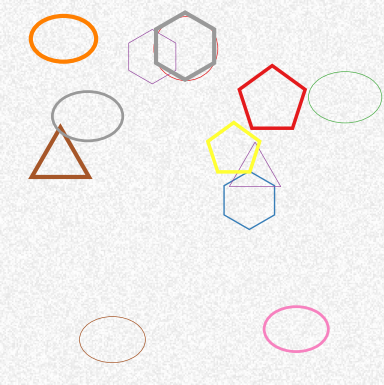[{"shape": "pentagon", "thickness": 2.5, "radius": 0.45, "center": [0.707, 0.74]}, {"shape": "circle", "thickness": 0.5, "radius": 0.42, "center": [0.483, 0.874]}, {"shape": "hexagon", "thickness": 1, "radius": 0.38, "center": [0.648, 0.48]}, {"shape": "oval", "thickness": 0.5, "radius": 0.48, "center": [0.897, 0.747]}, {"shape": "hexagon", "thickness": 0.5, "radius": 0.35, "center": [0.396, 0.853]}, {"shape": "triangle", "thickness": 0.5, "radius": 0.39, "center": [0.662, 0.554]}, {"shape": "oval", "thickness": 3, "radius": 0.42, "center": [0.165, 0.899]}, {"shape": "pentagon", "thickness": 2.5, "radius": 0.35, "center": [0.607, 0.611]}, {"shape": "oval", "thickness": 0.5, "radius": 0.43, "center": [0.292, 0.118]}, {"shape": "triangle", "thickness": 3, "radius": 0.43, "center": [0.157, 0.583]}, {"shape": "oval", "thickness": 2, "radius": 0.42, "center": [0.769, 0.145]}, {"shape": "oval", "thickness": 2, "radius": 0.46, "center": [0.228, 0.698]}, {"shape": "hexagon", "thickness": 3, "radius": 0.44, "center": [0.481, 0.88]}]